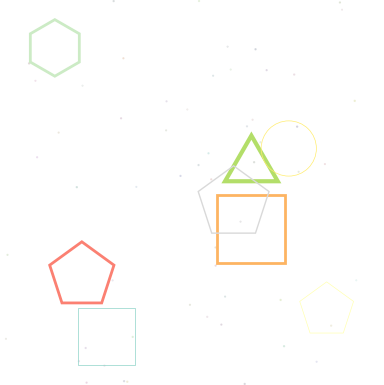[{"shape": "square", "thickness": 0.5, "radius": 0.37, "center": [0.277, 0.125]}, {"shape": "pentagon", "thickness": 0.5, "radius": 0.37, "center": [0.848, 0.194]}, {"shape": "pentagon", "thickness": 2, "radius": 0.44, "center": [0.213, 0.284]}, {"shape": "square", "thickness": 2, "radius": 0.44, "center": [0.652, 0.405]}, {"shape": "triangle", "thickness": 3, "radius": 0.4, "center": [0.653, 0.569]}, {"shape": "pentagon", "thickness": 1, "radius": 0.48, "center": [0.607, 0.473]}, {"shape": "hexagon", "thickness": 2, "radius": 0.37, "center": [0.142, 0.876]}, {"shape": "circle", "thickness": 0.5, "radius": 0.36, "center": [0.75, 0.614]}]